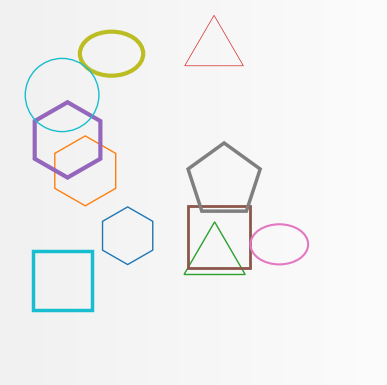[{"shape": "hexagon", "thickness": 1, "radius": 0.37, "center": [0.329, 0.388]}, {"shape": "hexagon", "thickness": 1, "radius": 0.45, "center": [0.22, 0.556]}, {"shape": "triangle", "thickness": 1, "radius": 0.46, "center": [0.554, 0.333]}, {"shape": "triangle", "thickness": 0.5, "radius": 0.44, "center": [0.552, 0.873]}, {"shape": "hexagon", "thickness": 3, "radius": 0.49, "center": [0.174, 0.637]}, {"shape": "square", "thickness": 2, "radius": 0.4, "center": [0.564, 0.384]}, {"shape": "oval", "thickness": 1.5, "radius": 0.37, "center": [0.721, 0.365]}, {"shape": "pentagon", "thickness": 2.5, "radius": 0.49, "center": [0.578, 0.531]}, {"shape": "oval", "thickness": 3, "radius": 0.41, "center": [0.288, 0.861]}, {"shape": "square", "thickness": 2.5, "radius": 0.38, "center": [0.161, 0.272]}, {"shape": "circle", "thickness": 1, "radius": 0.48, "center": [0.16, 0.753]}]